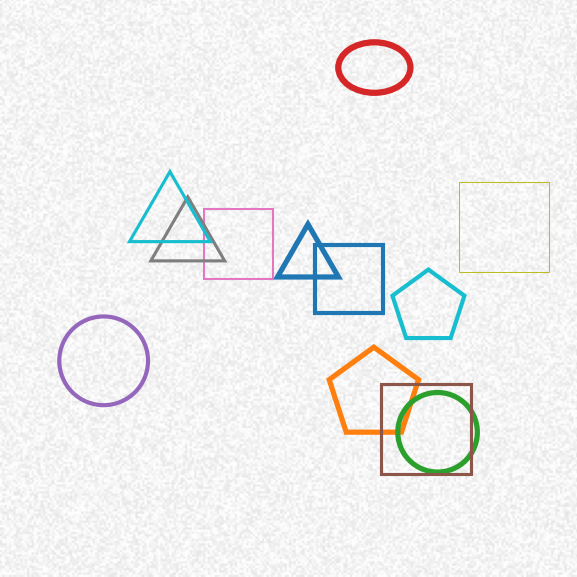[{"shape": "triangle", "thickness": 2.5, "radius": 0.3, "center": [0.533, 0.55]}, {"shape": "square", "thickness": 2, "radius": 0.3, "center": [0.604, 0.517]}, {"shape": "pentagon", "thickness": 2.5, "radius": 0.41, "center": [0.647, 0.317]}, {"shape": "circle", "thickness": 2.5, "radius": 0.34, "center": [0.758, 0.251]}, {"shape": "oval", "thickness": 3, "radius": 0.31, "center": [0.648, 0.882]}, {"shape": "circle", "thickness": 2, "radius": 0.38, "center": [0.179, 0.374]}, {"shape": "square", "thickness": 1.5, "radius": 0.39, "center": [0.738, 0.256]}, {"shape": "square", "thickness": 1, "radius": 0.3, "center": [0.413, 0.577]}, {"shape": "triangle", "thickness": 1.5, "radius": 0.37, "center": [0.325, 0.584]}, {"shape": "square", "thickness": 0.5, "radius": 0.39, "center": [0.872, 0.607]}, {"shape": "pentagon", "thickness": 2, "radius": 0.33, "center": [0.742, 0.467]}, {"shape": "triangle", "thickness": 1.5, "radius": 0.4, "center": [0.294, 0.621]}]